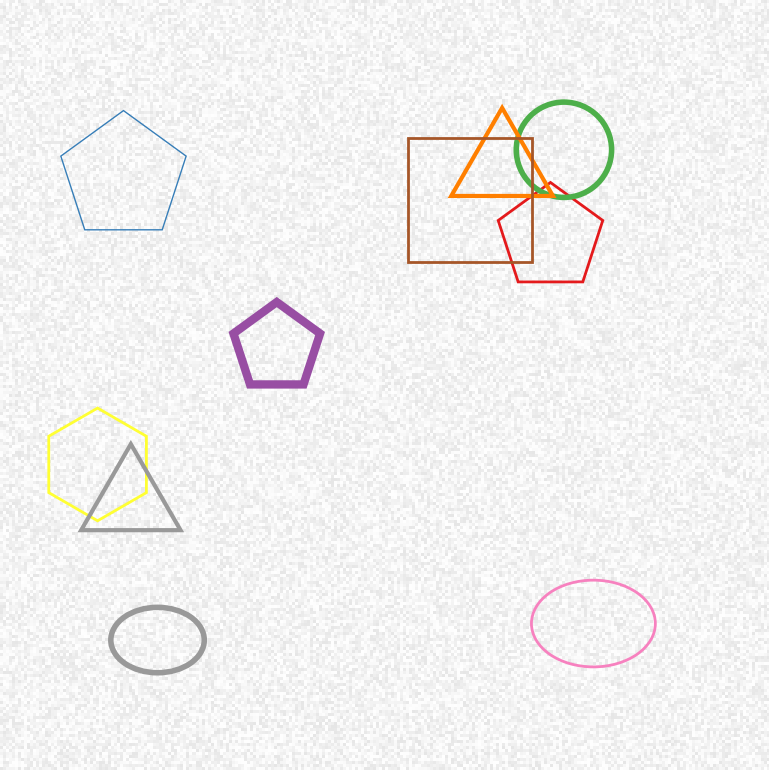[{"shape": "pentagon", "thickness": 1, "radius": 0.36, "center": [0.715, 0.692]}, {"shape": "pentagon", "thickness": 0.5, "radius": 0.43, "center": [0.16, 0.771]}, {"shape": "circle", "thickness": 2, "radius": 0.31, "center": [0.732, 0.806]}, {"shape": "pentagon", "thickness": 3, "radius": 0.3, "center": [0.359, 0.549]}, {"shape": "triangle", "thickness": 1.5, "radius": 0.38, "center": [0.652, 0.784]}, {"shape": "hexagon", "thickness": 1, "radius": 0.37, "center": [0.127, 0.397]}, {"shape": "square", "thickness": 1, "radius": 0.4, "center": [0.611, 0.74]}, {"shape": "oval", "thickness": 1, "radius": 0.4, "center": [0.771, 0.19]}, {"shape": "triangle", "thickness": 1.5, "radius": 0.37, "center": [0.17, 0.349]}, {"shape": "oval", "thickness": 2, "radius": 0.3, "center": [0.205, 0.169]}]